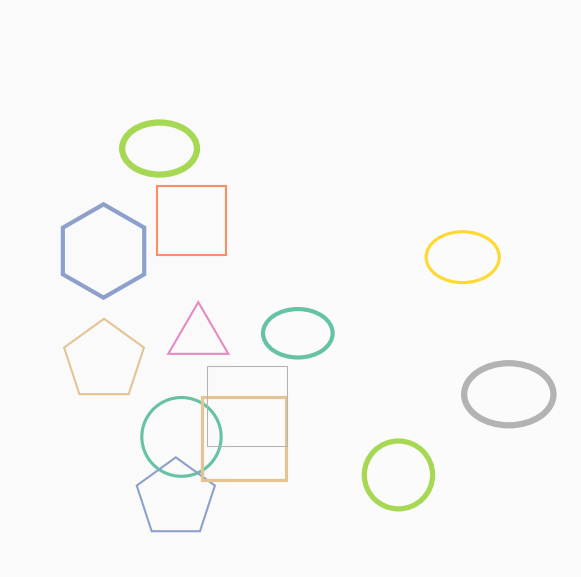[{"shape": "oval", "thickness": 2, "radius": 0.3, "center": [0.512, 0.422]}, {"shape": "circle", "thickness": 1.5, "radius": 0.34, "center": [0.312, 0.243]}, {"shape": "square", "thickness": 1, "radius": 0.3, "center": [0.33, 0.617]}, {"shape": "hexagon", "thickness": 2, "radius": 0.4, "center": [0.178, 0.565]}, {"shape": "pentagon", "thickness": 1, "radius": 0.35, "center": [0.302, 0.136]}, {"shape": "triangle", "thickness": 1, "radius": 0.3, "center": [0.341, 0.416]}, {"shape": "circle", "thickness": 2.5, "radius": 0.29, "center": [0.686, 0.177]}, {"shape": "oval", "thickness": 3, "radius": 0.32, "center": [0.275, 0.742]}, {"shape": "oval", "thickness": 1.5, "radius": 0.31, "center": [0.796, 0.554]}, {"shape": "pentagon", "thickness": 1, "radius": 0.36, "center": [0.179, 0.375]}, {"shape": "square", "thickness": 1.5, "radius": 0.36, "center": [0.42, 0.24]}, {"shape": "square", "thickness": 0.5, "radius": 0.34, "center": [0.426, 0.296]}, {"shape": "oval", "thickness": 3, "radius": 0.38, "center": [0.875, 0.316]}]